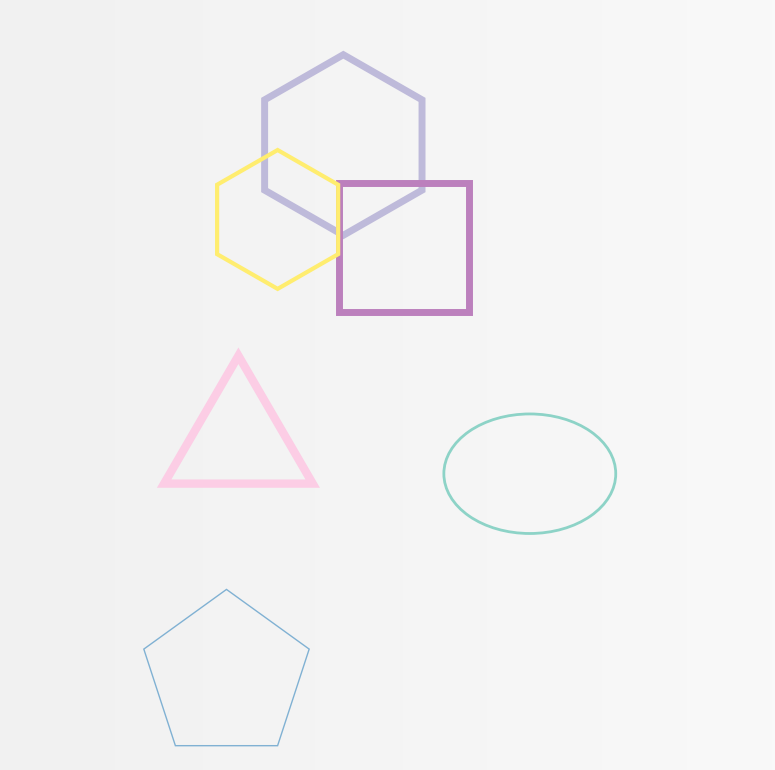[{"shape": "oval", "thickness": 1, "radius": 0.55, "center": [0.684, 0.385]}, {"shape": "hexagon", "thickness": 2.5, "radius": 0.59, "center": [0.443, 0.812]}, {"shape": "pentagon", "thickness": 0.5, "radius": 0.56, "center": [0.292, 0.122]}, {"shape": "triangle", "thickness": 3, "radius": 0.55, "center": [0.308, 0.427]}, {"shape": "square", "thickness": 2.5, "radius": 0.42, "center": [0.521, 0.678]}, {"shape": "hexagon", "thickness": 1.5, "radius": 0.45, "center": [0.358, 0.715]}]